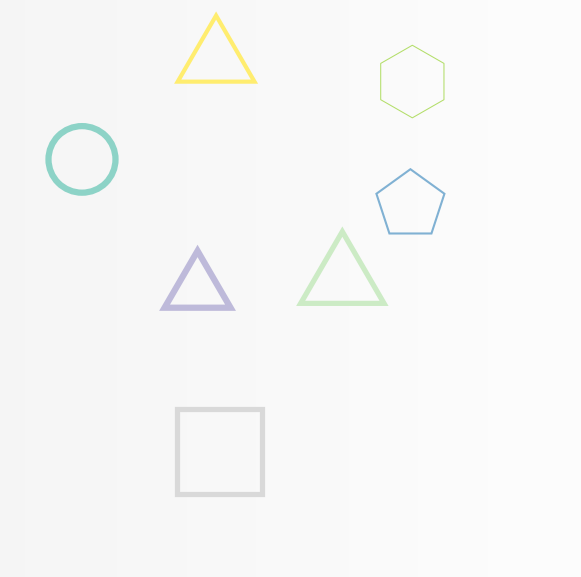[{"shape": "circle", "thickness": 3, "radius": 0.29, "center": [0.141, 0.723]}, {"shape": "triangle", "thickness": 3, "radius": 0.33, "center": [0.34, 0.499]}, {"shape": "pentagon", "thickness": 1, "radius": 0.31, "center": [0.706, 0.645]}, {"shape": "hexagon", "thickness": 0.5, "radius": 0.31, "center": [0.709, 0.858]}, {"shape": "square", "thickness": 2.5, "radius": 0.37, "center": [0.377, 0.217]}, {"shape": "triangle", "thickness": 2.5, "radius": 0.41, "center": [0.589, 0.515]}, {"shape": "triangle", "thickness": 2, "radius": 0.38, "center": [0.372, 0.896]}]